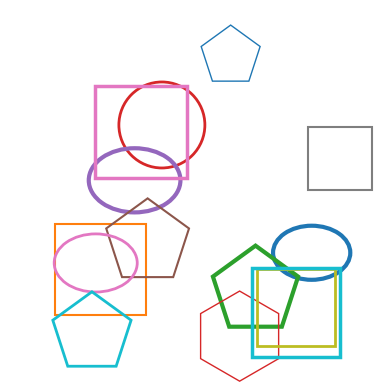[{"shape": "pentagon", "thickness": 1, "radius": 0.4, "center": [0.599, 0.854]}, {"shape": "oval", "thickness": 3, "radius": 0.5, "center": [0.81, 0.343]}, {"shape": "square", "thickness": 1.5, "radius": 0.59, "center": [0.261, 0.301]}, {"shape": "pentagon", "thickness": 3, "radius": 0.58, "center": [0.664, 0.246]}, {"shape": "hexagon", "thickness": 1, "radius": 0.59, "center": [0.622, 0.127]}, {"shape": "circle", "thickness": 2, "radius": 0.56, "center": [0.42, 0.675]}, {"shape": "oval", "thickness": 3, "radius": 0.6, "center": [0.35, 0.532]}, {"shape": "pentagon", "thickness": 1.5, "radius": 0.57, "center": [0.383, 0.372]}, {"shape": "square", "thickness": 2.5, "radius": 0.6, "center": [0.366, 0.657]}, {"shape": "oval", "thickness": 2, "radius": 0.54, "center": [0.249, 0.317]}, {"shape": "square", "thickness": 1.5, "radius": 0.41, "center": [0.883, 0.588]}, {"shape": "square", "thickness": 2, "radius": 0.5, "center": [0.769, 0.201]}, {"shape": "pentagon", "thickness": 2, "radius": 0.53, "center": [0.239, 0.135]}, {"shape": "square", "thickness": 2.5, "radius": 0.57, "center": [0.769, 0.188]}]